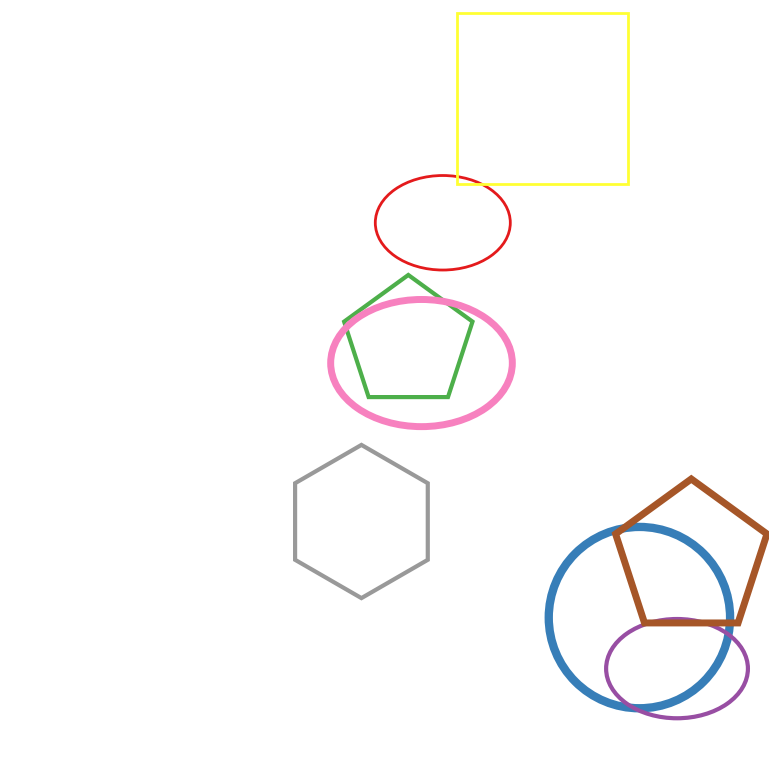[{"shape": "oval", "thickness": 1, "radius": 0.44, "center": [0.575, 0.711]}, {"shape": "circle", "thickness": 3, "radius": 0.59, "center": [0.83, 0.198]}, {"shape": "pentagon", "thickness": 1.5, "radius": 0.44, "center": [0.53, 0.555]}, {"shape": "oval", "thickness": 1.5, "radius": 0.46, "center": [0.879, 0.132]}, {"shape": "square", "thickness": 1, "radius": 0.56, "center": [0.705, 0.872]}, {"shape": "pentagon", "thickness": 2.5, "radius": 0.52, "center": [0.898, 0.275]}, {"shape": "oval", "thickness": 2.5, "radius": 0.59, "center": [0.547, 0.528]}, {"shape": "hexagon", "thickness": 1.5, "radius": 0.5, "center": [0.469, 0.323]}]